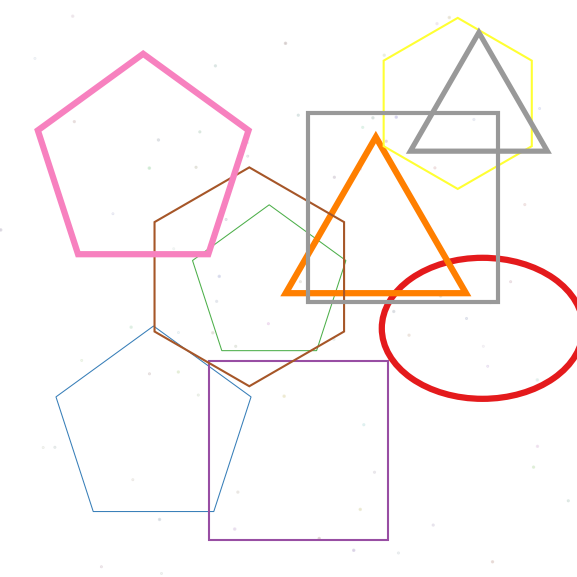[{"shape": "oval", "thickness": 3, "radius": 0.87, "center": [0.836, 0.431]}, {"shape": "pentagon", "thickness": 0.5, "radius": 0.89, "center": [0.266, 0.257]}, {"shape": "pentagon", "thickness": 0.5, "radius": 0.7, "center": [0.466, 0.505]}, {"shape": "square", "thickness": 1, "radius": 0.78, "center": [0.517, 0.22]}, {"shape": "triangle", "thickness": 3, "radius": 0.9, "center": [0.651, 0.582]}, {"shape": "hexagon", "thickness": 1, "radius": 0.74, "center": [0.793, 0.82]}, {"shape": "hexagon", "thickness": 1, "radius": 0.95, "center": [0.432, 0.52]}, {"shape": "pentagon", "thickness": 3, "radius": 0.96, "center": [0.248, 0.714]}, {"shape": "triangle", "thickness": 2.5, "radius": 0.68, "center": [0.829, 0.806]}, {"shape": "square", "thickness": 2, "radius": 0.82, "center": [0.698, 0.64]}]